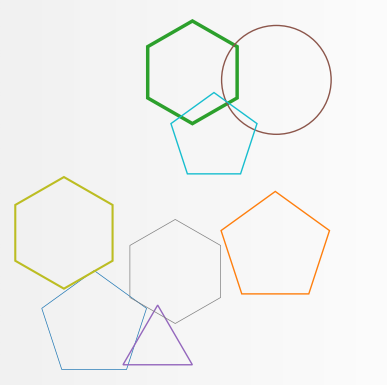[{"shape": "pentagon", "thickness": 0.5, "radius": 0.71, "center": [0.243, 0.155]}, {"shape": "pentagon", "thickness": 1, "radius": 0.74, "center": [0.71, 0.356]}, {"shape": "hexagon", "thickness": 2.5, "radius": 0.67, "center": [0.497, 0.812]}, {"shape": "triangle", "thickness": 1, "radius": 0.52, "center": [0.407, 0.104]}, {"shape": "circle", "thickness": 1, "radius": 0.71, "center": [0.713, 0.792]}, {"shape": "hexagon", "thickness": 0.5, "radius": 0.68, "center": [0.452, 0.295]}, {"shape": "hexagon", "thickness": 1.5, "radius": 0.72, "center": [0.165, 0.395]}, {"shape": "pentagon", "thickness": 1, "radius": 0.58, "center": [0.552, 0.643]}]